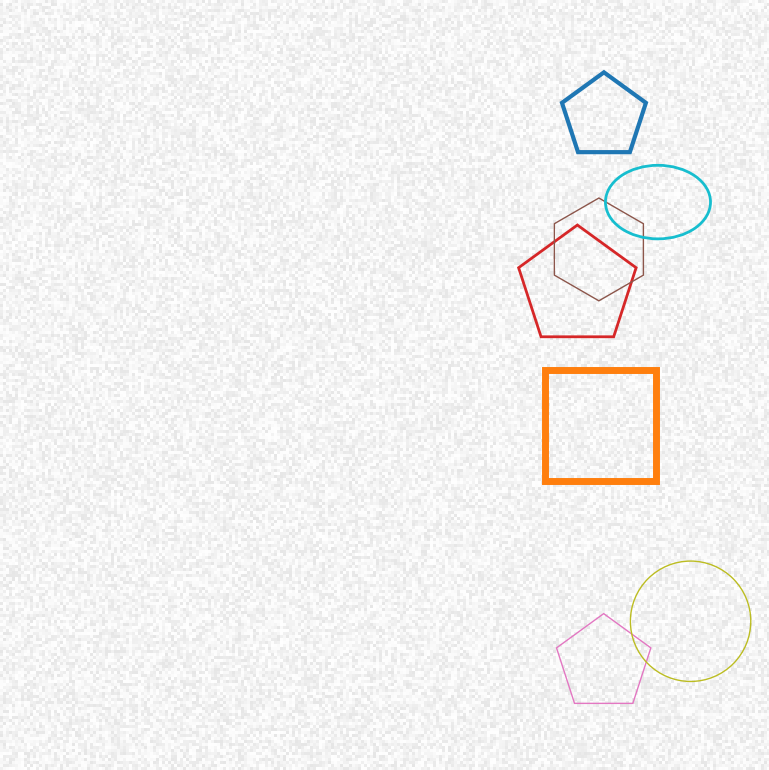[{"shape": "pentagon", "thickness": 1.5, "radius": 0.29, "center": [0.784, 0.849]}, {"shape": "square", "thickness": 2.5, "radius": 0.36, "center": [0.78, 0.447]}, {"shape": "pentagon", "thickness": 1, "radius": 0.4, "center": [0.75, 0.628]}, {"shape": "hexagon", "thickness": 0.5, "radius": 0.33, "center": [0.778, 0.676]}, {"shape": "pentagon", "thickness": 0.5, "radius": 0.32, "center": [0.784, 0.139]}, {"shape": "circle", "thickness": 0.5, "radius": 0.39, "center": [0.897, 0.193]}, {"shape": "oval", "thickness": 1, "radius": 0.34, "center": [0.855, 0.738]}]